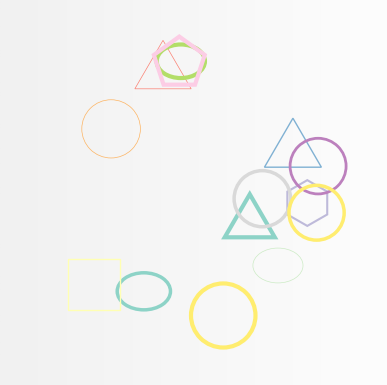[{"shape": "triangle", "thickness": 3, "radius": 0.37, "center": [0.645, 0.421]}, {"shape": "oval", "thickness": 2.5, "radius": 0.34, "center": [0.371, 0.243]}, {"shape": "square", "thickness": 1, "radius": 0.33, "center": [0.242, 0.261]}, {"shape": "hexagon", "thickness": 1.5, "radius": 0.3, "center": [0.793, 0.473]}, {"shape": "triangle", "thickness": 0.5, "radius": 0.42, "center": [0.421, 0.811]}, {"shape": "triangle", "thickness": 1, "radius": 0.42, "center": [0.756, 0.608]}, {"shape": "circle", "thickness": 0.5, "radius": 0.38, "center": [0.287, 0.665]}, {"shape": "oval", "thickness": 3, "radius": 0.31, "center": [0.467, 0.841]}, {"shape": "pentagon", "thickness": 3, "radius": 0.35, "center": [0.463, 0.836]}, {"shape": "circle", "thickness": 2.5, "radius": 0.36, "center": [0.677, 0.484]}, {"shape": "circle", "thickness": 2, "radius": 0.36, "center": [0.821, 0.569]}, {"shape": "oval", "thickness": 0.5, "radius": 0.32, "center": [0.717, 0.31]}, {"shape": "circle", "thickness": 2.5, "radius": 0.36, "center": [0.817, 0.447]}, {"shape": "circle", "thickness": 3, "radius": 0.42, "center": [0.576, 0.181]}]